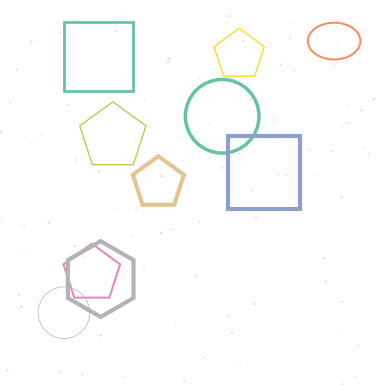[{"shape": "circle", "thickness": 2.5, "radius": 0.48, "center": [0.577, 0.698]}, {"shape": "square", "thickness": 2, "radius": 0.45, "center": [0.255, 0.852]}, {"shape": "oval", "thickness": 1.5, "radius": 0.34, "center": [0.868, 0.893]}, {"shape": "square", "thickness": 3, "radius": 0.47, "center": [0.686, 0.552]}, {"shape": "pentagon", "thickness": 1.5, "radius": 0.39, "center": [0.238, 0.29]}, {"shape": "pentagon", "thickness": 1, "radius": 0.45, "center": [0.293, 0.645]}, {"shape": "pentagon", "thickness": 1, "radius": 0.34, "center": [0.621, 0.858]}, {"shape": "pentagon", "thickness": 3, "radius": 0.35, "center": [0.411, 0.525]}, {"shape": "hexagon", "thickness": 3, "radius": 0.49, "center": [0.262, 0.275]}, {"shape": "circle", "thickness": 0.5, "radius": 0.34, "center": [0.166, 0.188]}]